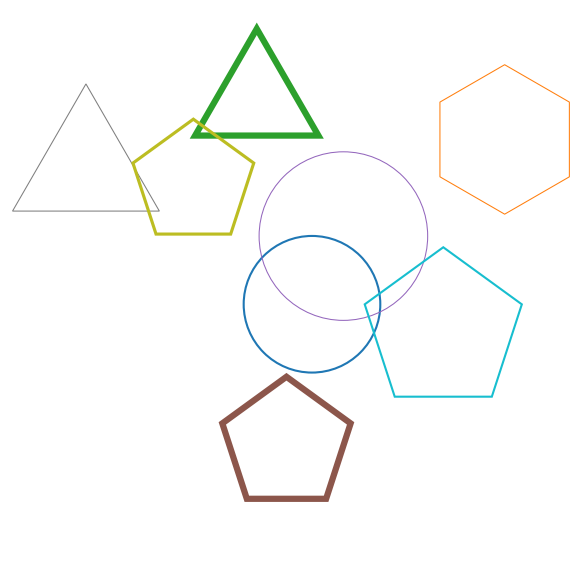[{"shape": "circle", "thickness": 1, "radius": 0.59, "center": [0.54, 0.472]}, {"shape": "hexagon", "thickness": 0.5, "radius": 0.65, "center": [0.874, 0.758]}, {"shape": "triangle", "thickness": 3, "radius": 0.62, "center": [0.445, 0.826]}, {"shape": "circle", "thickness": 0.5, "radius": 0.73, "center": [0.595, 0.59]}, {"shape": "pentagon", "thickness": 3, "radius": 0.58, "center": [0.496, 0.23]}, {"shape": "triangle", "thickness": 0.5, "radius": 0.73, "center": [0.149, 0.707]}, {"shape": "pentagon", "thickness": 1.5, "radius": 0.55, "center": [0.335, 0.683]}, {"shape": "pentagon", "thickness": 1, "radius": 0.72, "center": [0.768, 0.428]}]